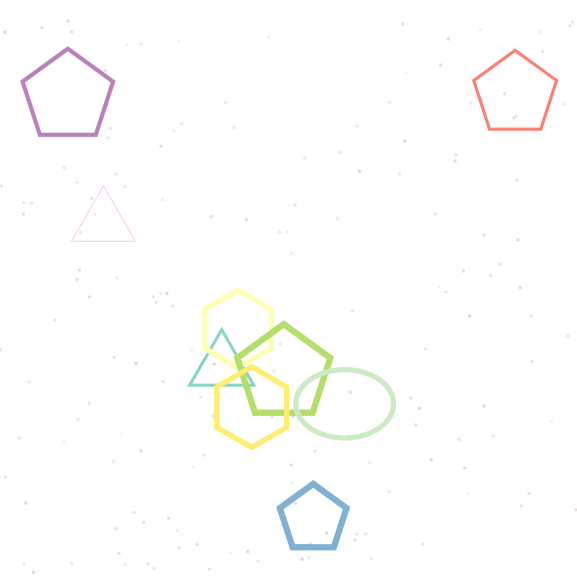[{"shape": "triangle", "thickness": 1.5, "radius": 0.32, "center": [0.384, 0.364]}, {"shape": "hexagon", "thickness": 2.5, "radius": 0.33, "center": [0.412, 0.43]}, {"shape": "pentagon", "thickness": 1.5, "radius": 0.38, "center": [0.892, 0.836]}, {"shape": "pentagon", "thickness": 3, "radius": 0.3, "center": [0.542, 0.101]}, {"shape": "pentagon", "thickness": 3, "radius": 0.42, "center": [0.491, 0.353]}, {"shape": "triangle", "thickness": 0.5, "radius": 0.32, "center": [0.179, 0.613]}, {"shape": "pentagon", "thickness": 2, "radius": 0.41, "center": [0.117, 0.832]}, {"shape": "oval", "thickness": 2.5, "radius": 0.42, "center": [0.597, 0.3]}, {"shape": "hexagon", "thickness": 2.5, "radius": 0.35, "center": [0.436, 0.294]}]